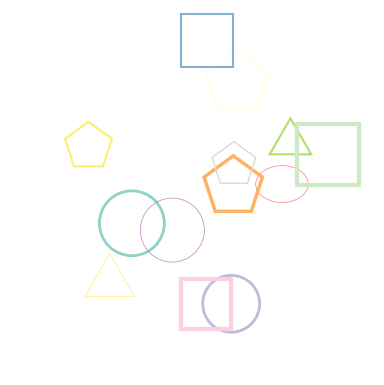[{"shape": "circle", "thickness": 2, "radius": 0.42, "center": [0.343, 0.42]}, {"shape": "pentagon", "thickness": 0.5, "radius": 0.42, "center": [0.614, 0.786]}, {"shape": "circle", "thickness": 2, "radius": 0.37, "center": [0.6, 0.211]}, {"shape": "oval", "thickness": 0.5, "radius": 0.34, "center": [0.732, 0.522]}, {"shape": "square", "thickness": 1.5, "radius": 0.34, "center": [0.537, 0.895]}, {"shape": "pentagon", "thickness": 2.5, "radius": 0.4, "center": [0.606, 0.516]}, {"shape": "triangle", "thickness": 1.5, "radius": 0.31, "center": [0.754, 0.63]}, {"shape": "square", "thickness": 3, "radius": 0.32, "center": [0.534, 0.21]}, {"shape": "pentagon", "thickness": 1, "radius": 0.3, "center": [0.608, 0.572]}, {"shape": "circle", "thickness": 0.5, "radius": 0.42, "center": [0.448, 0.402]}, {"shape": "square", "thickness": 3, "radius": 0.4, "center": [0.852, 0.598]}, {"shape": "triangle", "thickness": 0.5, "radius": 0.37, "center": [0.285, 0.267]}, {"shape": "pentagon", "thickness": 1.5, "radius": 0.32, "center": [0.23, 0.62]}]